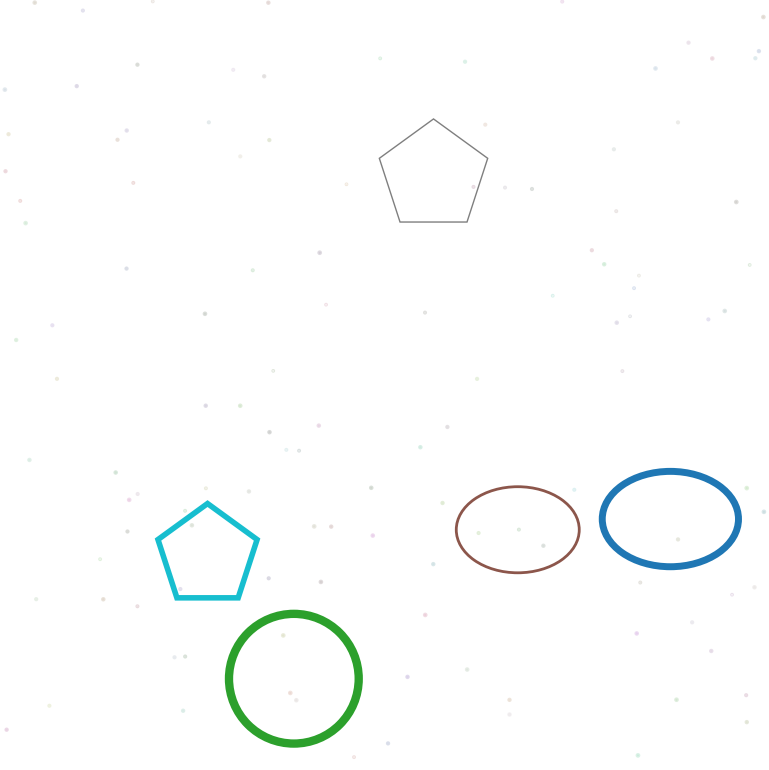[{"shape": "oval", "thickness": 2.5, "radius": 0.44, "center": [0.871, 0.326]}, {"shape": "circle", "thickness": 3, "radius": 0.42, "center": [0.382, 0.119]}, {"shape": "oval", "thickness": 1, "radius": 0.4, "center": [0.672, 0.312]}, {"shape": "pentagon", "thickness": 0.5, "radius": 0.37, "center": [0.563, 0.772]}, {"shape": "pentagon", "thickness": 2, "radius": 0.34, "center": [0.27, 0.278]}]